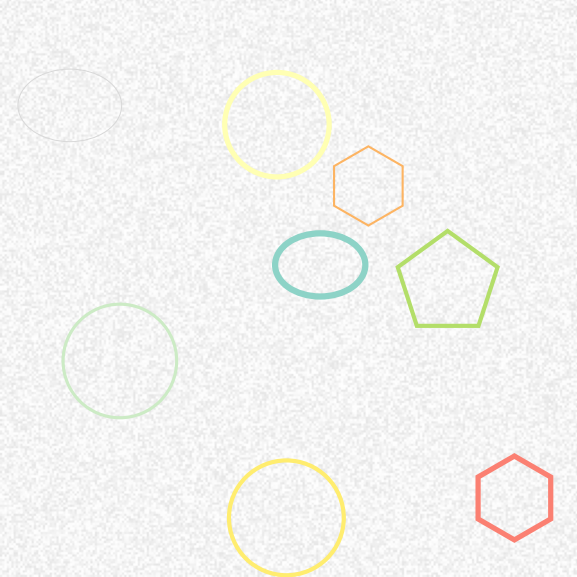[{"shape": "oval", "thickness": 3, "radius": 0.39, "center": [0.554, 0.54]}, {"shape": "circle", "thickness": 2.5, "radius": 0.45, "center": [0.48, 0.783]}, {"shape": "hexagon", "thickness": 2.5, "radius": 0.36, "center": [0.891, 0.137]}, {"shape": "hexagon", "thickness": 1, "radius": 0.34, "center": [0.638, 0.677]}, {"shape": "pentagon", "thickness": 2, "radius": 0.45, "center": [0.775, 0.508]}, {"shape": "oval", "thickness": 0.5, "radius": 0.45, "center": [0.121, 0.817]}, {"shape": "circle", "thickness": 1.5, "radius": 0.49, "center": [0.208, 0.374]}, {"shape": "circle", "thickness": 2, "radius": 0.5, "center": [0.496, 0.102]}]